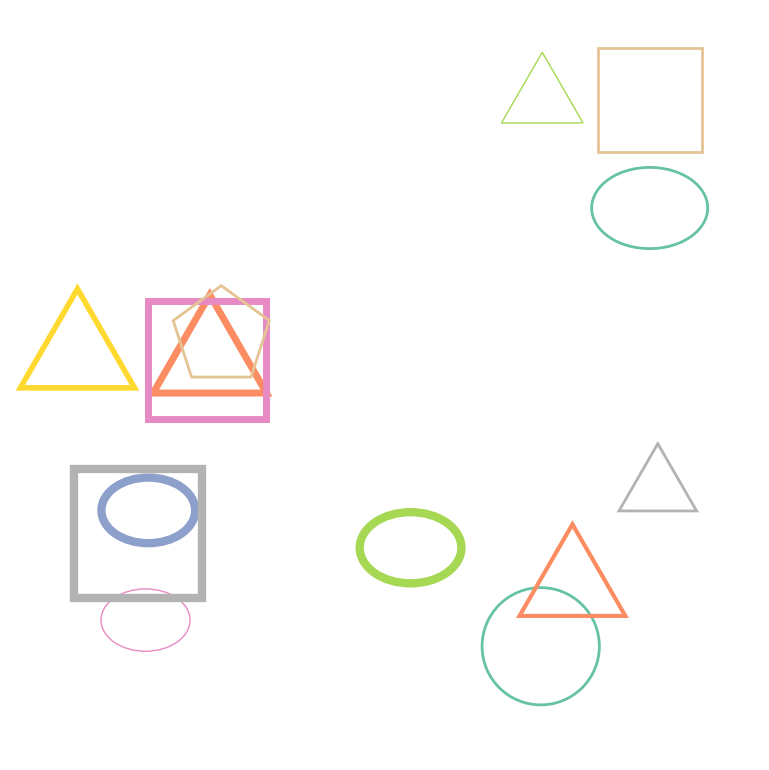[{"shape": "circle", "thickness": 1, "radius": 0.38, "center": [0.702, 0.161]}, {"shape": "oval", "thickness": 1, "radius": 0.38, "center": [0.844, 0.73]}, {"shape": "triangle", "thickness": 2.5, "radius": 0.43, "center": [0.272, 0.532]}, {"shape": "triangle", "thickness": 1.5, "radius": 0.4, "center": [0.743, 0.24]}, {"shape": "oval", "thickness": 3, "radius": 0.3, "center": [0.193, 0.337]}, {"shape": "oval", "thickness": 0.5, "radius": 0.29, "center": [0.189, 0.195]}, {"shape": "square", "thickness": 2.5, "radius": 0.38, "center": [0.269, 0.532]}, {"shape": "oval", "thickness": 3, "radius": 0.33, "center": [0.533, 0.289]}, {"shape": "triangle", "thickness": 0.5, "radius": 0.31, "center": [0.704, 0.871]}, {"shape": "triangle", "thickness": 2, "radius": 0.43, "center": [0.101, 0.539]}, {"shape": "square", "thickness": 1, "radius": 0.34, "center": [0.844, 0.87]}, {"shape": "pentagon", "thickness": 1, "radius": 0.33, "center": [0.287, 0.563]}, {"shape": "triangle", "thickness": 1, "radius": 0.29, "center": [0.854, 0.366]}, {"shape": "square", "thickness": 3, "radius": 0.42, "center": [0.179, 0.307]}]